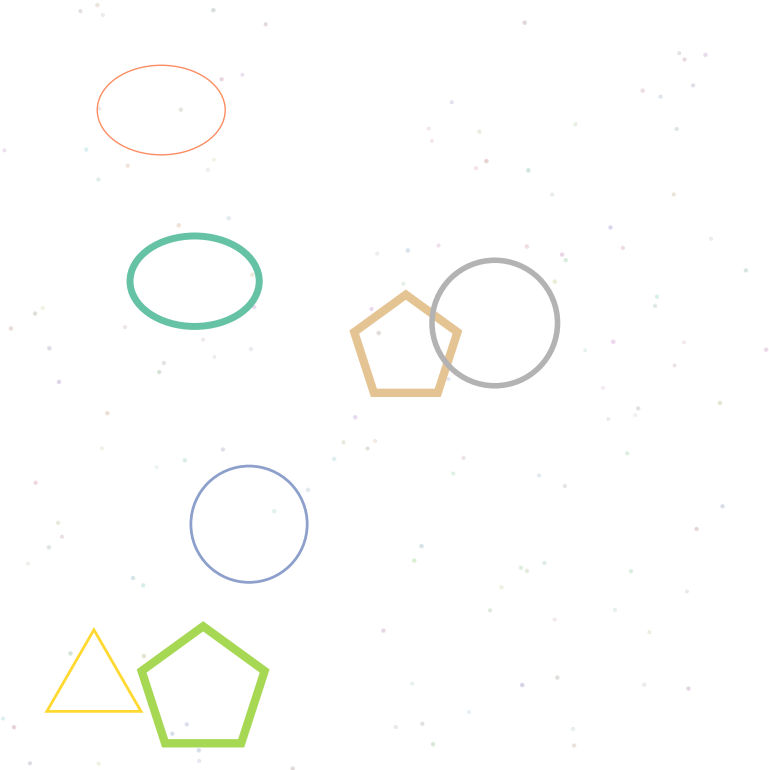[{"shape": "oval", "thickness": 2.5, "radius": 0.42, "center": [0.253, 0.635]}, {"shape": "oval", "thickness": 0.5, "radius": 0.42, "center": [0.209, 0.857]}, {"shape": "circle", "thickness": 1, "radius": 0.38, "center": [0.323, 0.319]}, {"shape": "pentagon", "thickness": 3, "radius": 0.42, "center": [0.264, 0.103]}, {"shape": "triangle", "thickness": 1, "radius": 0.35, "center": [0.122, 0.111]}, {"shape": "pentagon", "thickness": 3, "radius": 0.35, "center": [0.527, 0.547]}, {"shape": "circle", "thickness": 2, "radius": 0.41, "center": [0.643, 0.58]}]